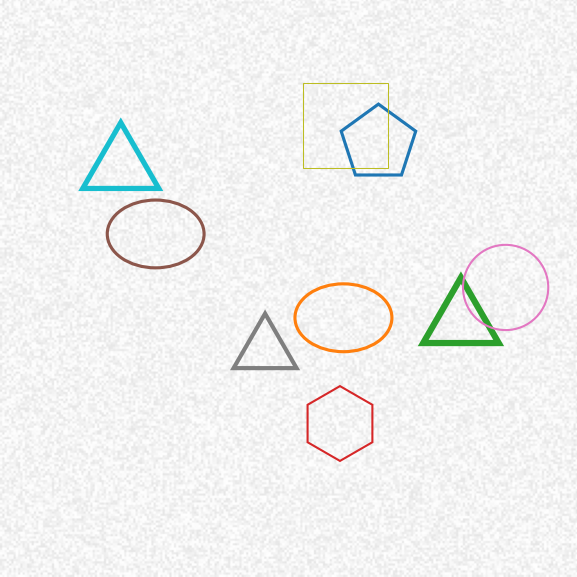[{"shape": "pentagon", "thickness": 1.5, "radius": 0.34, "center": [0.655, 0.751]}, {"shape": "oval", "thickness": 1.5, "radius": 0.42, "center": [0.595, 0.449]}, {"shape": "triangle", "thickness": 3, "radius": 0.38, "center": [0.798, 0.443]}, {"shape": "hexagon", "thickness": 1, "radius": 0.32, "center": [0.589, 0.266]}, {"shape": "oval", "thickness": 1.5, "radius": 0.42, "center": [0.27, 0.594]}, {"shape": "circle", "thickness": 1, "radius": 0.37, "center": [0.876, 0.501]}, {"shape": "triangle", "thickness": 2, "radius": 0.31, "center": [0.459, 0.393]}, {"shape": "square", "thickness": 0.5, "radius": 0.37, "center": [0.599, 0.782]}, {"shape": "triangle", "thickness": 2.5, "radius": 0.38, "center": [0.209, 0.711]}]